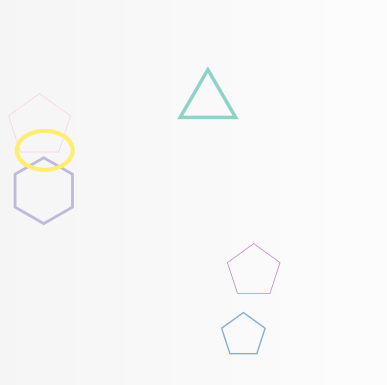[{"shape": "triangle", "thickness": 2.5, "radius": 0.41, "center": [0.537, 0.736]}, {"shape": "hexagon", "thickness": 2, "radius": 0.43, "center": [0.113, 0.505]}, {"shape": "pentagon", "thickness": 1, "radius": 0.3, "center": [0.628, 0.129]}, {"shape": "pentagon", "thickness": 0.5, "radius": 0.42, "center": [0.102, 0.673]}, {"shape": "pentagon", "thickness": 0.5, "radius": 0.36, "center": [0.655, 0.296]}, {"shape": "oval", "thickness": 3, "radius": 0.36, "center": [0.115, 0.609]}]